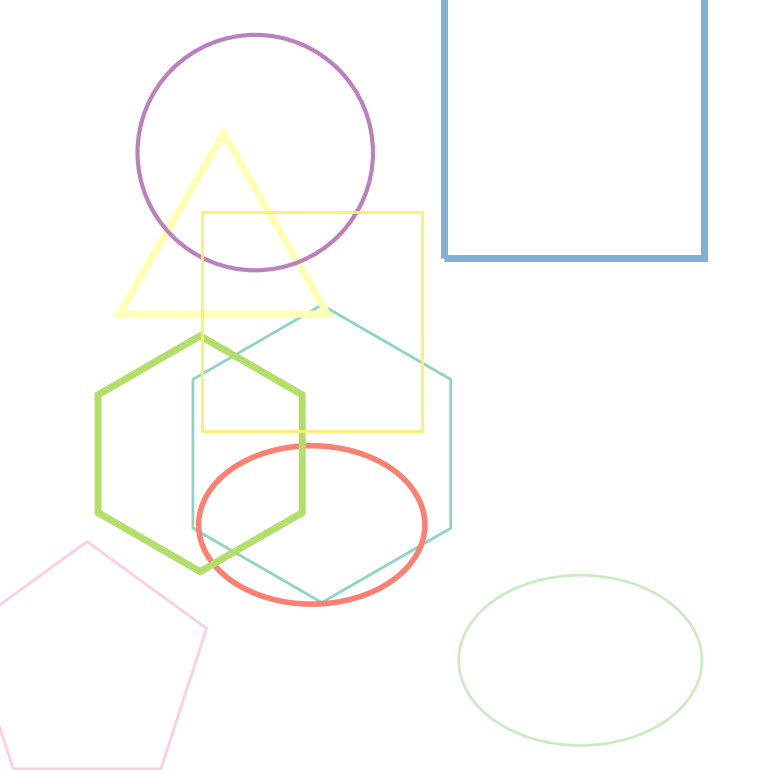[{"shape": "hexagon", "thickness": 1, "radius": 0.97, "center": [0.418, 0.411]}, {"shape": "triangle", "thickness": 2.5, "radius": 0.78, "center": [0.29, 0.67]}, {"shape": "oval", "thickness": 2, "radius": 0.73, "center": [0.405, 0.318]}, {"shape": "square", "thickness": 2.5, "radius": 0.84, "center": [0.745, 0.834]}, {"shape": "hexagon", "thickness": 2.5, "radius": 0.77, "center": [0.26, 0.411]}, {"shape": "pentagon", "thickness": 1, "radius": 0.82, "center": [0.113, 0.134]}, {"shape": "circle", "thickness": 1.5, "radius": 0.76, "center": [0.332, 0.802]}, {"shape": "oval", "thickness": 1, "radius": 0.79, "center": [0.754, 0.142]}, {"shape": "square", "thickness": 1, "radius": 0.71, "center": [0.405, 0.582]}]